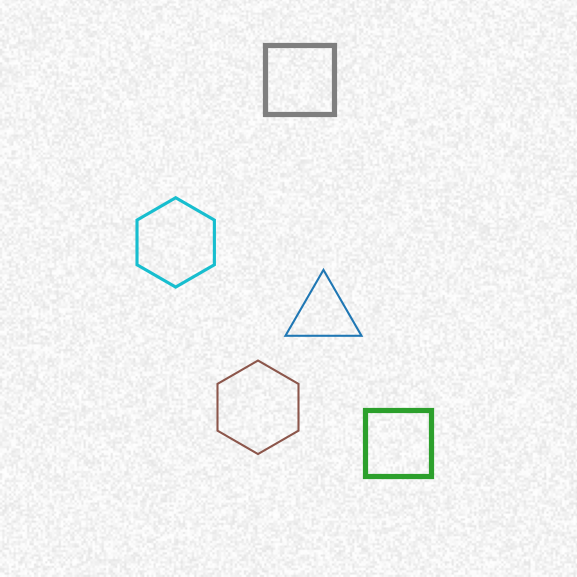[{"shape": "triangle", "thickness": 1, "radius": 0.38, "center": [0.56, 0.456]}, {"shape": "square", "thickness": 2.5, "radius": 0.29, "center": [0.689, 0.232]}, {"shape": "hexagon", "thickness": 1, "radius": 0.4, "center": [0.447, 0.294]}, {"shape": "square", "thickness": 2.5, "radius": 0.3, "center": [0.518, 0.862]}, {"shape": "hexagon", "thickness": 1.5, "radius": 0.39, "center": [0.304, 0.579]}]